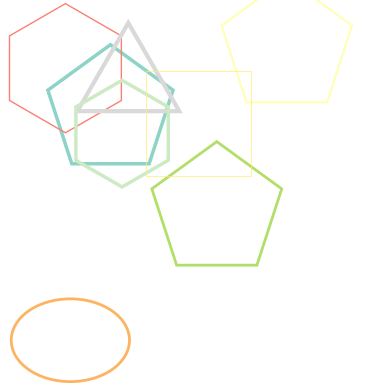[{"shape": "pentagon", "thickness": 2.5, "radius": 0.85, "center": [0.287, 0.713]}, {"shape": "pentagon", "thickness": 1.5, "radius": 0.89, "center": [0.745, 0.878]}, {"shape": "hexagon", "thickness": 1, "radius": 0.84, "center": [0.17, 0.823]}, {"shape": "oval", "thickness": 2, "radius": 0.77, "center": [0.183, 0.116]}, {"shape": "pentagon", "thickness": 2, "radius": 0.89, "center": [0.563, 0.455]}, {"shape": "triangle", "thickness": 3, "radius": 0.76, "center": [0.333, 0.788]}, {"shape": "hexagon", "thickness": 2.5, "radius": 0.69, "center": [0.317, 0.653]}, {"shape": "square", "thickness": 0.5, "radius": 0.68, "center": [0.516, 0.68]}]